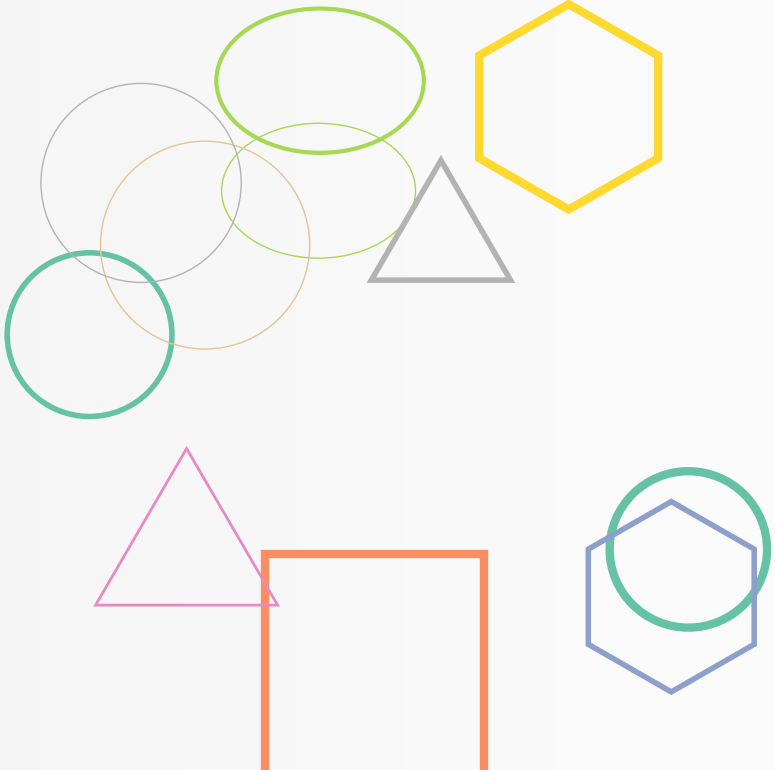[{"shape": "circle", "thickness": 3, "radius": 0.51, "center": [0.888, 0.286]}, {"shape": "circle", "thickness": 2, "radius": 0.53, "center": [0.116, 0.565]}, {"shape": "square", "thickness": 3, "radius": 0.71, "center": [0.483, 0.139]}, {"shape": "hexagon", "thickness": 2, "radius": 0.62, "center": [0.866, 0.225]}, {"shape": "triangle", "thickness": 1, "radius": 0.68, "center": [0.241, 0.282]}, {"shape": "oval", "thickness": 0.5, "radius": 0.63, "center": [0.411, 0.752]}, {"shape": "oval", "thickness": 1.5, "radius": 0.67, "center": [0.413, 0.895]}, {"shape": "hexagon", "thickness": 3, "radius": 0.67, "center": [0.734, 0.861]}, {"shape": "circle", "thickness": 0.5, "radius": 0.67, "center": [0.265, 0.682]}, {"shape": "circle", "thickness": 0.5, "radius": 0.65, "center": [0.182, 0.762]}, {"shape": "triangle", "thickness": 2, "radius": 0.52, "center": [0.569, 0.688]}]